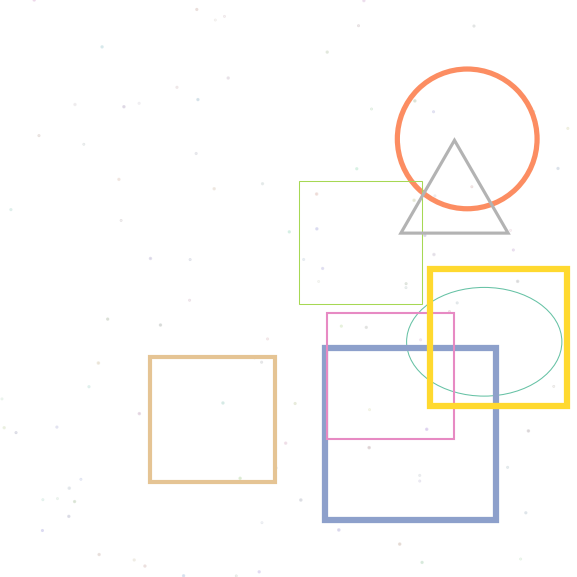[{"shape": "oval", "thickness": 0.5, "radius": 0.67, "center": [0.839, 0.407]}, {"shape": "circle", "thickness": 2.5, "radius": 0.6, "center": [0.809, 0.759]}, {"shape": "square", "thickness": 3, "radius": 0.74, "center": [0.711, 0.248]}, {"shape": "square", "thickness": 1, "radius": 0.55, "center": [0.676, 0.348]}, {"shape": "square", "thickness": 0.5, "radius": 0.53, "center": [0.624, 0.579]}, {"shape": "square", "thickness": 3, "radius": 0.59, "center": [0.862, 0.415]}, {"shape": "square", "thickness": 2, "radius": 0.54, "center": [0.368, 0.272]}, {"shape": "triangle", "thickness": 1.5, "radius": 0.54, "center": [0.787, 0.649]}]